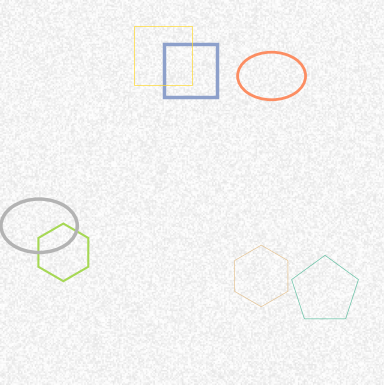[{"shape": "pentagon", "thickness": 0.5, "radius": 0.46, "center": [0.844, 0.246]}, {"shape": "oval", "thickness": 2, "radius": 0.44, "center": [0.705, 0.803]}, {"shape": "square", "thickness": 2.5, "radius": 0.34, "center": [0.495, 0.818]}, {"shape": "hexagon", "thickness": 1.5, "radius": 0.37, "center": [0.165, 0.345]}, {"shape": "square", "thickness": 0.5, "radius": 0.38, "center": [0.424, 0.856]}, {"shape": "hexagon", "thickness": 0.5, "radius": 0.4, "center": [0.679, 0.283]}, {"shape": "oval", "thickness": 2.5, "radius": 0.5, "center": [0.102, 0.414]}]